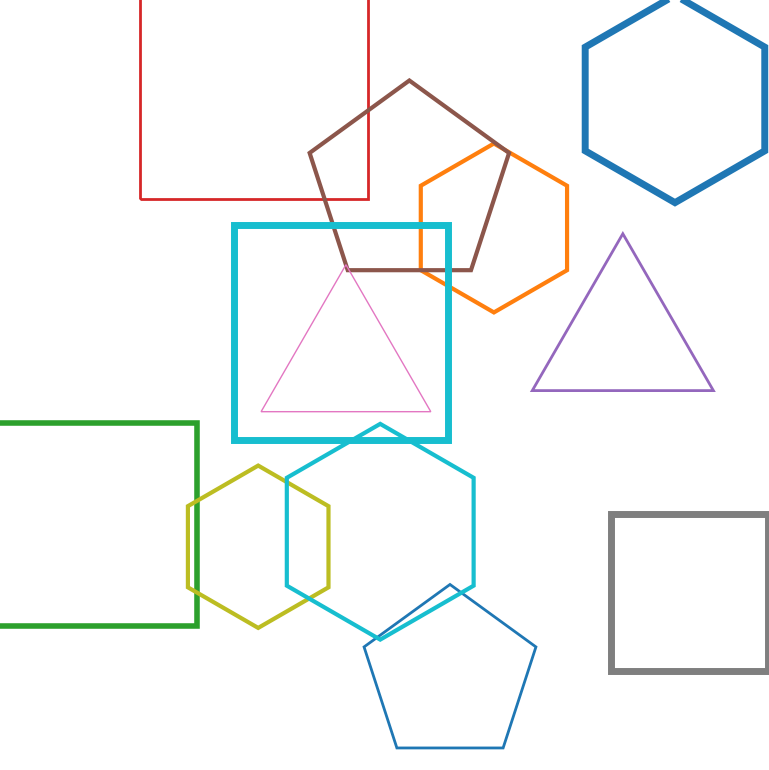[{"shape": "hexagon", "thickness": 2.5, "radius": 0.67, "center": [0.877, 0.871]}, {"shape": "pentagon", "thickness": 1, "radius": 0.59, "center": [0.584, 0.124]}, {"shape": "hexagon", "thickness": 1.5, "radius": 0.55, "center": [0.641, 0.704]}, {"shape": "square", "thickness": 2, "radius": 0.66, "center": [0.123, 0.319]}, {"shape": "square", "thickness": 1, "radius": 0.74, "center": [0.33, 0.89]}, {"shape": "triangle", "thickness": 1, "radius": 0.68, "center": [0.809, 0.561]}, {"shape": "pentagon", "thickness": 1.5, "radius": 0.68, "center": [0.532, 0.759]}, {"shape": "triangle", "thickness": 0.5, "radius": 0.64, "center": [0.449, 0.529]}, {"shape": "square", "thickness": 2.5, "radius": 0.51, "center": [0.896, 0.231]}, {"shape": "hexagon", "thickness": 1.5, "radius": 0.53, "center": [0.335, 0.29]}, {"shape": "square", "thickness": 2.5, "radius": 0.7, "center": [0.443, 0.568]}, {"shape": "hexagon", "thickness": 1.5, "radius": 0.7, "center": [0.494, 0.309]}]